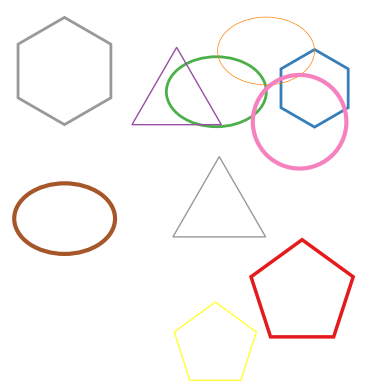[{"shape": "pentagon", "thickness": 2.5, "radius": 0.7, "center": [0.785, 0.238]}, {"shape": "hexagon", "thickness": 2, "radius": 0.5, "center": [0.817, 0.771]}, {"shape": "oval", "thickness": 2, "radius": 0.65, "center": [0.562, 0.762]}, {"shape": "triangle", "thickness": 1, "radius": 0.67, "center": [0.459, 0.743]}, {"shape": "oval", "thickness": 0.5, "radius": 0.63, "center": [0.691, 0.868]}, {"shape": "pentagon", "thickness": 1, "radius": 0.56, "center": [0.559, 0.103]}, {"shape": "oval", "thickness": 3, "radius": 0.65, "center": [0.168, 0.432]}, {"shape": "circle", "thickness": 3, "radius": 0.61, "center": [0.778, 0.684]}, {"shape": "triangle", "thickness": 1, "radius": 0.7, "center": [0.57, 0.454]}, {"shape": "hexagon", "thickness": 2, "radius": 0.7, "center": [0.167, 0.816]}]